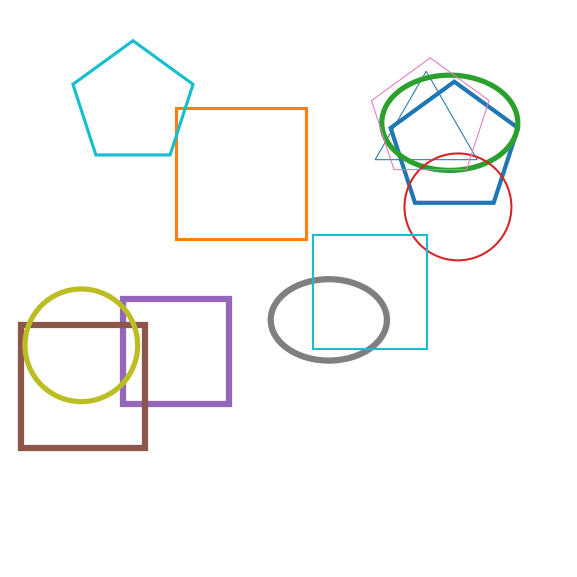[{"shape": "triangle", "thickness": 0.5, "radius": 0.51, "center": [0.738, 0.774]}, {"shape": "pentagon", "thickness": 2, "radius": 0.58, "center": [0.787, 0.742]}, {"shape": "square", "thickness": 1.5, "radius": 0.57, "center": [0.417, 0.698]}, {"shape": "oval", "thickness": 2.5, "radius": 0.59, "center": [0.779, 0.787]}, {"shape": "circle", "thickness": 1, "radius": 0.46, "center": [0.793, 0.641]}, {"shape": "square", "thickness": 3, "radius": 0.46, "center": [0.305, 0.39]}, {"shape": "square", "thickness": 3, "radius": 0.54, "center": [0.144, 0.33]}, {"shape": "pentagon", "thickness": 0.5, "radius": 0.53, "center": [0.745, 0.792]}, {"shape": "oval", "thickness": 3, "radius": 0.5, "center": [0.569, 0.445]}, {"shape": "circle", "thickness": 2.5, "radius": 0.49, "center": [0.141, 0.401]}, {"shape": "pentagon", "thickness": 1.5, "radius": 0.55, "center": [0.23, 0.819]}, {"shape": "square", "thickness": 1, "radius": 0.49, "center": [0.64, 0.493]}]